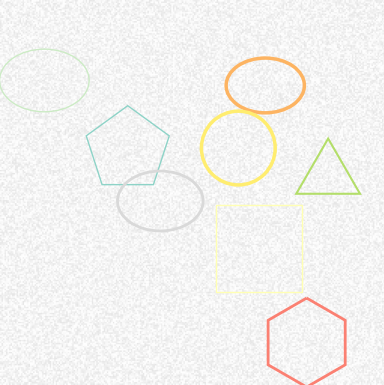[{"shape": "pentagon", "thickness": 1, "radius": 0.57, "center": [0.332, 0.612]}, {"shape": "square", "thickness": 1, "radius": 0.56, "center": [0.673, 0.355]}, {"shape": "hexagon", "thickness": 2, "radius": 0.58, "center": [0.797, 0.11]}, {"shape": "oval", "thickness": 2.5, "radius": 0.51, "center": [0.689, 0.778]}, {"shape": "triangle", "thickness": 1.5, "radius": 0.48, "center": [0.852, 0.544]}, {"shape": "oval", "thickness": 2, "radius": 0.56, "center": [0.416, 0.478]}, {"shape": "oval", "thickness": 1, "radius": 0.58, "center": [0.115, 0.791]}, {"shape": "circle", "thickness": 2.5, "radius": 0.48, "center": [0.619, 0.615]}]